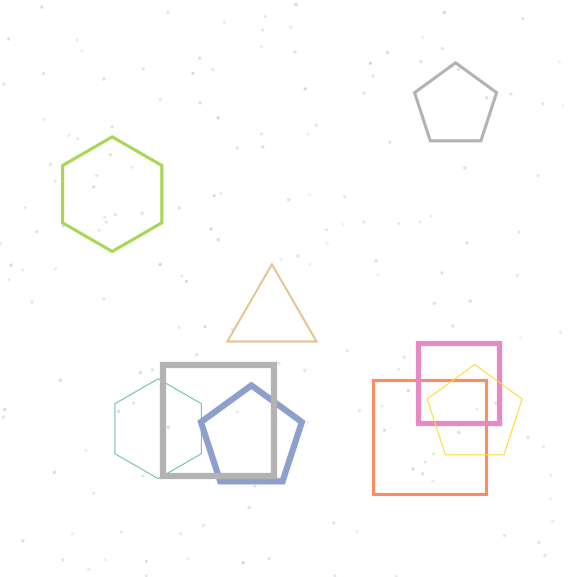[{"shape": "hexagon", "thickness": 0.5, "radius": 0.43, "center": [0.274, 0.257]}, {"shape": "square", "thickness": 1.5, "radius": 0.49, "center": [0.744, 0.242]}, {"shape": "pentagon", "thickness": 3, "radius": 0.46, "center": [0.435, 0.24]}, {"shape": "square", "thickness": 2.5, "radius": 0.35, "center": [0.794, 0.335]}, {"shape": "hexagon", "thickness": 1.5, "radius": 0.5, "center": [0.194, 0.663]}, {"shape": "pentagon", "thickness": 0.5, "radius": 0.43, "center": [0.822, 0.281]}, {"shape": "triangle", "thickness": 1, "radius": 0.45, "center": [0.471, 0.452]}, {"shape": "square", "thickness": 3, "radius": 0.48, "center": [0.379, 0.271]}, {"shape": "pentagon", "thickness": 1.5, "radius": 0.37, "center": [0.789, 0.816]}]